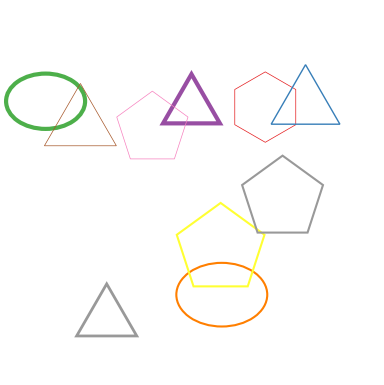[{"shape": "hexagon", "thickness": 0.5, "radius": 0.46, "center": [0.689, 0.722]}, {"shape": "triangle", "thickness": 1, "radius": 0.52, "center": [0.794, 0.729]}, {"shape": "oval", "thickness": 3, "radius": 0.51, "center": [0.118, 0.737]}, {"shape": "triangle", "thickness": 3, "radius": 0.43, "center": [0.497, 0.722]}, {"shape": "oval", "thickness": 1.5, "radius": 0.59, "center": [0.576, 0.235]}, {"shape": "pentagon", "thickness": 1.5, "radius": 0.6, "center": [0.573, 0.353]}, {"shape": "triangle", "thickness": 0.5, "radius": 0.54, "center": [0.209, 0.675]}, {"shape": "pentagon", "thickness": 0.5, "radius": 0.49, "center": [0.396, 0.666]}, {"shape": "triangle", "thickness": 2, "radius": 0.45, "center": [0.277, 0.172]}, {"shape": "pentagon", "thickness": 1.5, "radius": 0.55, "center": [0.734, 0.485]}]